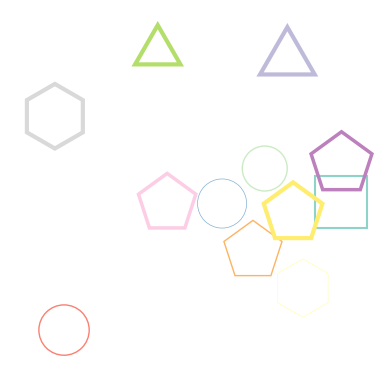[{"shape": "square", "thickness": 1.5, "radius": 0.34, "center": [0.886, 0.476]}, {"shape": "hexagon", "thickness": 0.5, "radius": 0.38, "center": [0.787, 0.252]}, {"shape": "triangle", "thickness": 3, "radius": 0.41, "center": [0.746, 0.848]}, {"shape": "circle", "thickness": 1, "radius": 0.33, "center": [0.166, 0.143]}, {"shape": "circle", "thickness": 0.5, "radius": 0.32, "center": [0.577, 0.471]}, {"shape": "pentagon", "thickness": 1, "radius": 0.4, "center": [0.657, 0.348]}, {"shape": "triangle", "thickness": 3, "radius": 0.34, "center": [0.41, 0.867]}, {"shape": "pentagon", "thickness": 2.5, "radius": 0.39, "center": [0.434, 0.471]}, {"shape": "hexagon", "thickness": 3, "radius": 0.42, "center": [0.143, 0.698]}, {"shape": "pentagon", "thickness": 2.5, "radius": 0.42, "center": [0.887, 0.575]}, {"shape": "circle", "thickness": 1, "radius": 0.29, "center": [0.688, 0.562]}, {"shape": "pentagon", "thickness": 3, "radius": 0.4, "center": [0.761, 0.446]}]